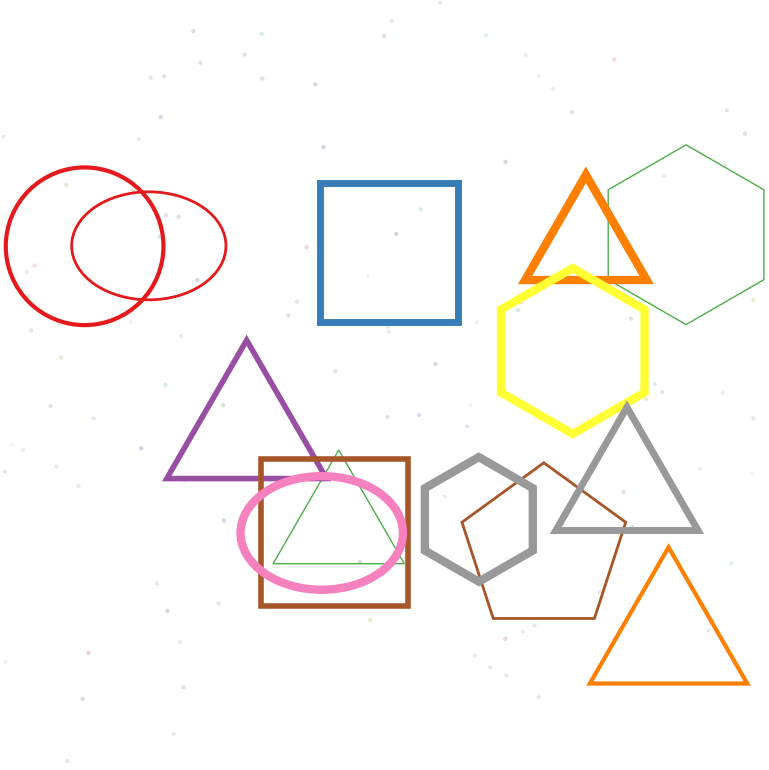[{"shape": "oval", "thickness": 1, "radius": 0.5, "center": [0.193, 0.681]}, {"shape": "circle", "thickness": 1.5, "radius": 0.51, "center": [0.11, 0.68]}, {"shape": "square", "thickness": 2.5, "radius": 0.45, "center": [0.505, 0.672]}, {"shape": "triangle", "thickness": 0.5, "radius": 0.49, "center": [0.44, 0.317]}, {"shape": "hexagon", "thickness": 0.5, "radius": 0.58, "center": [0.891, 0.695]}, {"shape": "triangle", "thickness": 2, "radius": 0.6, "center": [0.32, 0.438]}, {"shape": "triangle", "thickness": 1.5, "radius": 0.59, "center": [0.868, 0.171]}, {"shape": "triangle", "thickness": 3, "radius": 0.46, "center": [0.761, 0.682]}, {"shape": "hexagon", "thickness": 3, "radius": 0.54, "center": [0.744, 0.544]}, {"shape": "square", "thickness": 2, "radius": 0.48, "center": [0.434, 0.308]}, {"shape": "pentagon", "thickness": 1, "radius": 0.56, "center": [0.706, 0.287]}, {"shape": "oval", "thickness": 3, "radius": 0.53, "center": [0.418, 0.308]}, {"shape": "hexagon", "thickness": 3, "radius": 0.4, "center": [0.622, 0.325]}, {"shape": "triangle", "thickness": 2.5, "radius": 0.53, "center": [0.814, 0.364]}]